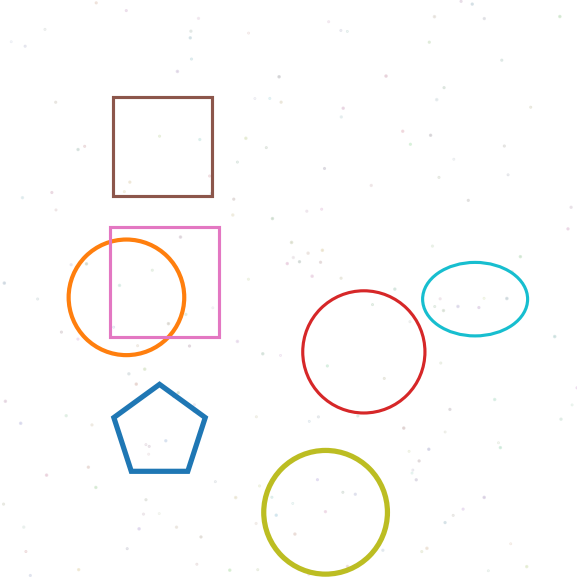[{"shape": "pentagon", "thickness": 2.5, "radius": 0.42, "center": [0.276, 0.25]}, {"shape": "circle", "thickness": 2, "radius": 0.5, "center": [0.219, 0.484]}, {"shape": "circle", "thickness": 1.5, "radius": 0.53, "center": [0.63, 0.39]}, {"shape": "square", "thickness": 1.5, "radius": 0.43, "center": [0.281, 0.745]}, {"shape": "square", "thickness": 1.5, "radius": 0.47, "center": [0.284, 0.511]}, {"shape": "circle", "thickness": 2.5, "radius": 0.54, "center": [0.564, 0.112]}, {"shape": "oval", "thickness": 1.5, "radius": 0.45, "center": [0.823, 0.481]}]